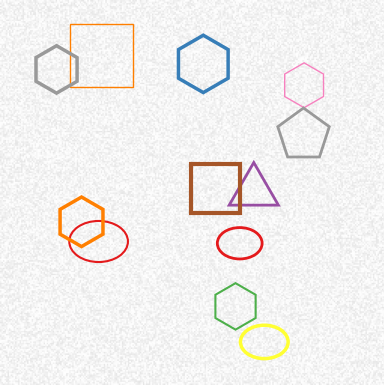[{"shape": "oval", "thickness": 1.5, "radius": 0.38, "center": [0.256, 0.373]}, {"shape": "oval", "thickness": 2, "radius": 0.29, "center": [0.623, 0.368]}, {"shape": "hexagon", "thickness": 2.5, "radius": 0.37, "center": [0.528, 0.834]}, {"shape": "hexagon", "thickness": 1.5, "radius": 0.3, "center": [0.612, 0.204]}, {"shape": "triangle", "thickness": 2, "radius": 0.37, "center": [0.659, 0.504]}, {"shape": "square", "thickness": 1, "radius": 0.41, "center": [0.264, 0.856]}, {"shape": "hexagon", "thickness": 2.5, "radius": 0.32, "center": [0.212, 0.424]}, {"shape": "oval", "thickness": 2.5, "radius": 0.31, "center": [0.686, 0.112]}, {"shape": "square", "thickness": 3, "radius": 0.32, "center": [0.56, 0.511]}, {"shape": "hexagon", "thickness": 1, "radius": 0.29, "center": [0.79, 0.778]}, {"shape": "pentagon", "thickness": 2, "radius": 0.35, "center": [0.788, 0.649]}, {"shape": "hexagon", "thickness": 2.5, "radius": 0.31, "center": [0.147, 0.82]}]